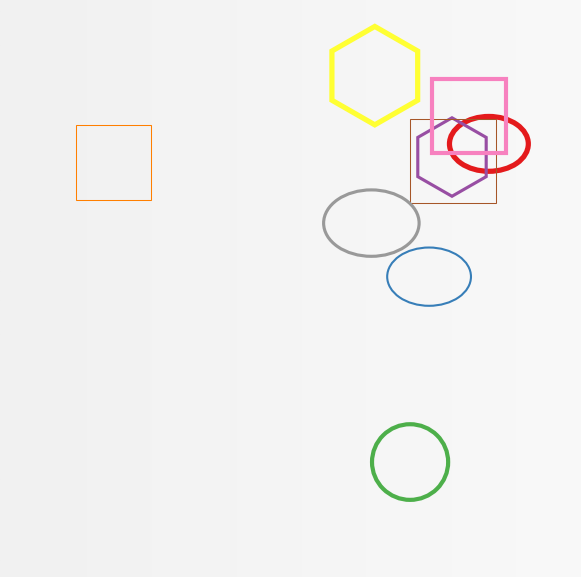[{"shape": "oval", "thickness": 2.5, "radius": 0.34, "center": [0.841, 0.75]}, {"shape": "oval", "thickness": 1, "radius": 0.36, "center": [0.738, 0.52]}, {"shape": "circle", "thickness": 2, "radius": 0.33, "center": [0.706, 0.199]}, {"shape": "hexagon", "thickness": 1.5, "radius": 0.34, "center": [0.778, 0.727]}, {"shape": "square", "thickness": 0.5, "radius": 0.32, "center": [0.195, 0.718]}, {"shape": "hexagon", "thickness": 2.5, "radius": 0.43, "center": [0.645, 0.868]}, {"shape": "square", "thickness": 0.5, "radius": 0.37, "center": [0.779, 0.72]}, {"shape": "square", "thickness": 2, "radius": 0.32, "center": [0.806, 0.798]}, {"shape": "oval", "thickness": 1.5, "radius": 0.41, "center": [0.639, 0.613]}]